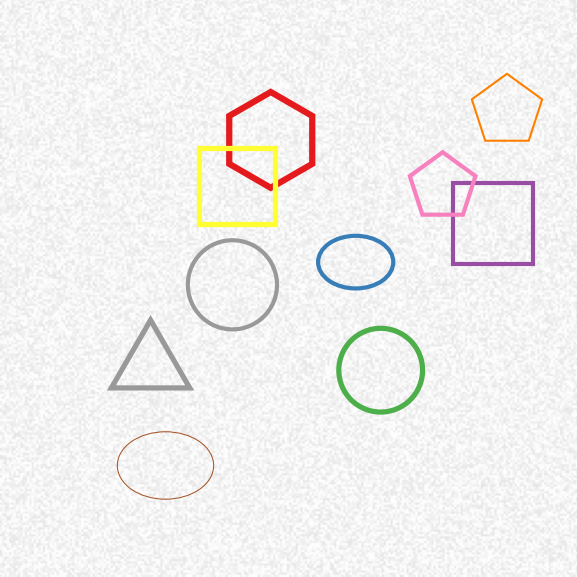[{"shape": "hexagon", "thickness": 3, "radius": 0.41, "center": [0.469, 0.757]}, {"shape": "oval", "thickness": 2, "radius": 0.33, "center": [0.616, 0.545]}, {"shape": "circle", "thickness": 2.5, "radius": 0.36, "center": [0.659, 0.358]}, {"shape": "square", "thickness": 2, "radius": 0.35, "center": [0.854, 0.612]}, {"shape": "pentagon", "thickness": 1, "radius": 0.32, "center": [0.878, 0.807]}, {"shape": "square", "thickness": 2.5, "radius": 0.33, "center": [0.411, 0.677]}, {"shape": "oval", "thickness": 0.5, "radius": 0.42, "center": [0.287, 0.193]}, {"shape": "pentagon", "thickness": 2, "radius": 0.3, "center": [0.767, 0.676]}, {"shape": "triangle", "thickness": 2.5, "radius": 0.39, "center": [0.261, 0.367]}, {"shape": "circle", "thickness": 2, "radius": 0.39, "center": [0.402, 0.506]}]